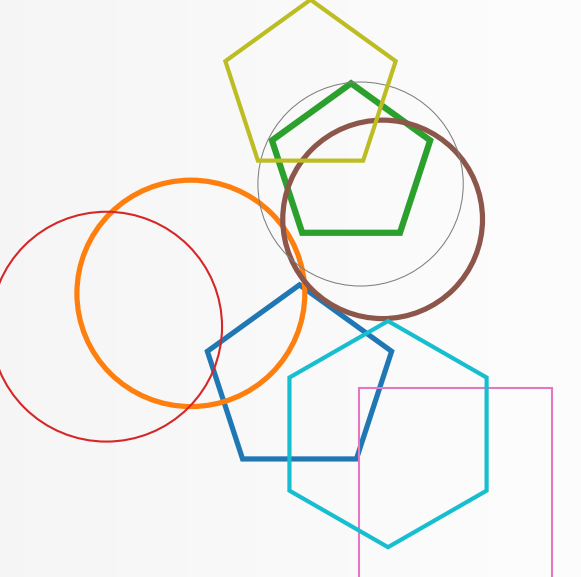[{"shape": "pentagon", "thickness": 2.5, "radius": 0.83, "center": [0.515, 0.339]}, {"shape": "circle", "thickness": 2.5, "radius": 0.98, "center": [0.328, 0.491]}, {"shape": "pentagon", "thickness": 3, "radius": 0.72, "center": [0.604, 0.712]}, {"shape": "circle", "thickness": 1, "radius": 0.99, "center": [0.183, 0.433]}, {"shape": "circle", "thickness": 2.5, "radius": 0.86, "center": [0.658, 0.619]}, {"shape": "square", "thickness": 1, "radius": 0.83, "center": [0.783, 0.162]}, {"shape": "circle", "thickness": 0.5, "radius": 0.88, "center": [0.62, 0.68]}, {"shape": "pentagon", "thickness": 2, "radius": 0.77, "center": [0.534, 0.846]}, {"shape": "hexagon", "thickness": 2, "radius": 0.98, "center": [0.668, 0.247]}]